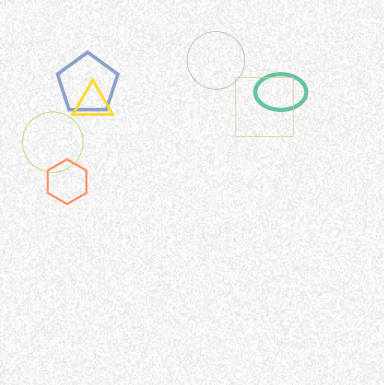[{"shape": "oval", "thickness": 3, "radius": 0.33, "center": [0.729, 0.761]}, {"shape": "hexagon", "thickness": 1.5, "radius": 0.29, "center": [0.174, 0.528]}, {"shape": "pentagon", "thickness": 2.5, "radius": 0.41, "center": [0.228, 0.782]}, {"shape": "circle", "thickness": 0.5, "radius": 0.39, "center": [0.137, 0.631]}, {"shape": "triangle", "thickness": 2, "radius": 0.3, "center": [0.241, 0.733]}, {"shape": "square", "thickness": 0.5, "radius": 0.38, "center": [0.685, 0.723]}, {"shape": "circle", "thickness": 0.5, "radius": 0.37, "center": [0.561, 0.843]}]